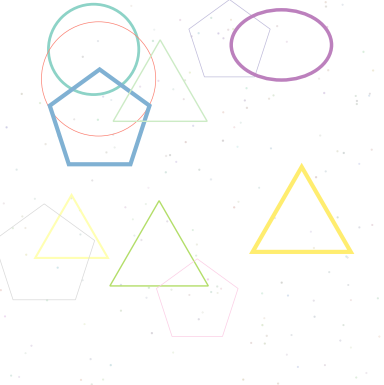[{"shape": "circle", "thickness": 2, "radius": 0.59, "center": [0.243, 0.872]}, {"shape": "triangle", "thickness": 1.5, "radius": 0.54, "center": [0.186, 0.385]}, {"shape": "pentagon", "thickness": 0.5, "radius": 0.56, "center": [0.596, 0.89]}, {"shape": "circle", "thickness": 0.5, "radius": 0.74, "center": [0.256, 0.795]}, {"shape": "pentagon", "thickness": 3, "radius": 0.68, "center": [0.259, 0.683]}, {"shape": "triangle", "thickness": 1, "radius": 0.74, "center": [0.413, 0.331]}, {"shape": "pentagon", "thickness": 0.5, "radius": 0.56, "center": [0.512, 0.216]}, {"shape": "pentagon", "thickness": 0.5, "radius": 0.69, "center": [0.115, 0.333]}, {"shape": "oval", "thickness": 2.5, "radius": 0.65, "center": [0.731, 0.883]}, {"shape": "triangle", "thickness": 1, "radius": 0.7, "center": [0.416, 0.755]}, {"shape": "triangle", "thickness": 3, "radius": 0.74, "center": [0.784, 0.419]}]